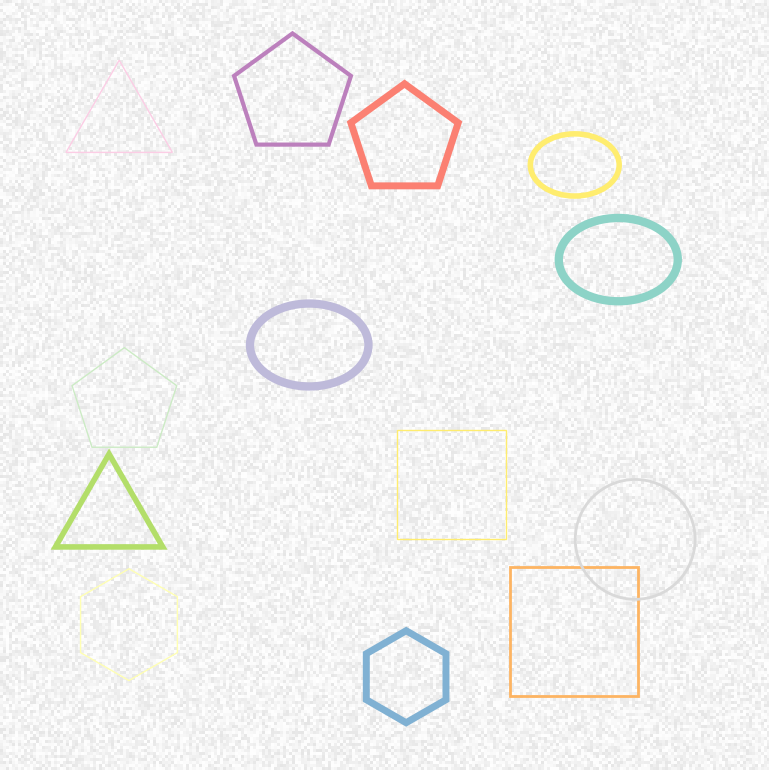[{"shape": "oval", "thickness": 3, "radius": 0.39, "center": [0.803, 0.663]}, {"shape": "hexagon", "thickness": 0.5, "radius": 0.36, "center": [0.168, 0.189]}, {"shape": "oval", "thickness": 3, "radius": 0.38, "center": [0.402, 0.552]}, {"shape": "pentagon", "thickness": 2.5, "radius": 0.37, "center": [0.525, 0.818]}, {"shape": "hexagon", "thickness": 2.5, "radius": 0.3, "center": [0.527, 0.121]}, {"shape": "square", "thickness": 1, "radius": 0.42, "center": [0.746, 0.18]}, {"shape": "triangle", "thickness": 2, "radius": 0.4, "center": [0.142, 0.33]}, {"shape": "triangle", "thickness": 0.5, "radius": 0.4, "center": [0.155, 0.842]}, {"shape": "circle", "thickness": 1, "radius": 0.39, "center": [0.825, 0.299]}, {"shape": "pentagon", "thickness": 1.5, "radius": 0.4, "center": [0.38, 0.877]}, {"shape": "pentagon", "thickness": 0.5, "radius": 0.36, "center": [0.162, 0.477]}, {"shape": "square", "thickness": 0.5, "radius": 0.35, "center": [0.586, 0.371]}, {"shape": "oval", "thickness": 2, "radius": 0.29, "center": [0.746, 0.786]}]